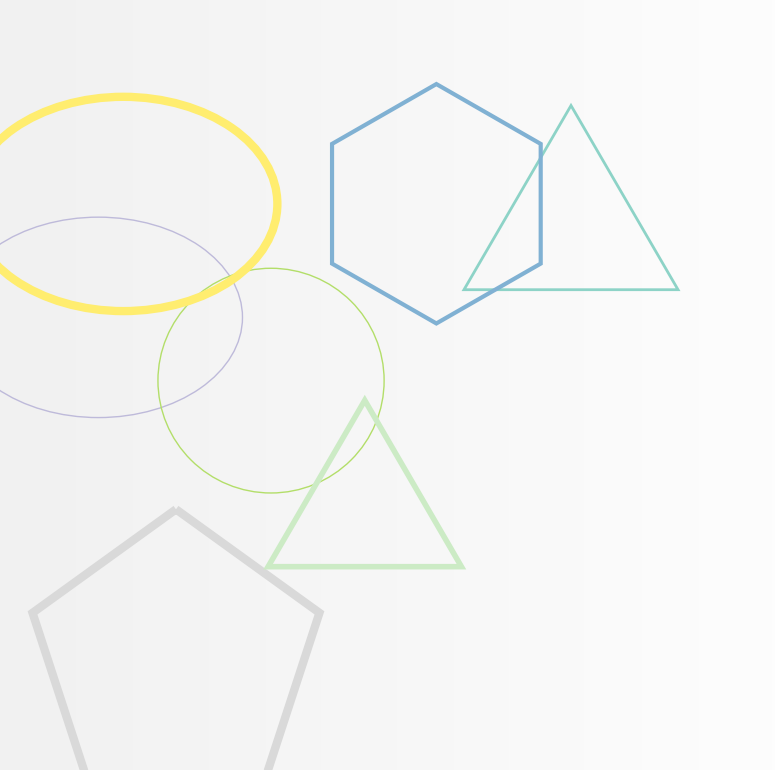[{"shape": "triangle", "thickness": 1, "radius": 0.8, "center": [0.737, 0.703]}, {"shape": "oval", "thickness": 0.5, "radius": 0.93, "center": [0.127, 0.588]}, {"shape": "hexagon", "thickness": 1.5, "radius": 0.78, "center": [0.563, 0.735]}, {"shape": "circle", "thickness": 0.5, "radius": 0.73, "center": [0.35, 0.506]}, {"shape": "pentagon", "thickness": 3, "radius": 0.97, "center": [0.227, 0.144]}, {"shape": "triangle", "thickness": 2, "radius": 0.72, "center": [0.471, 0.336]}, {"shape": "oval", "thickness": 3, "radius": 0.99, "center": [0.159, 0.735]}]